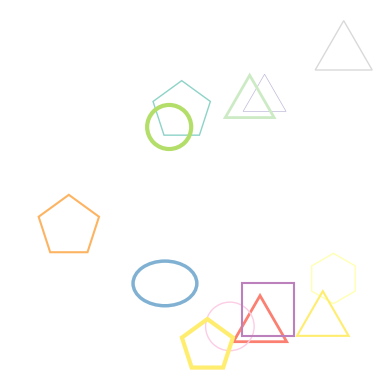[{"shape": "pentagon", "thickness": 1, "radius": 0.39, "center": [0.472, 0.712]}, {"shape": "hexagon", "thickness": 1, "radius": 0.33, "center": [0.866, 0.277]}, {"shape": "triangle", "thickness": 0.5, "radius": 0.32, "center": [0.687, 0.743]}, {"shape": "triangle", "thickness": 2, "radius": 0.4, "center": [0.675, 0.152]}, {"shape": "oval", "thickness": 2.5, "radius": 0.41, "center": [0.428, 0.264]}, {"shape": "pentagon", "thickness": 1.5, "radius": 0.41, "center": [0.179, 0.412]}, {"shape": "circle", "thickness": 3, "radius": 0.29, "center": [0.439, 0.67]}, {"shape": "circle", "thickness": 1, "radius": 0.32, "center": [0.597, 0.152]}, {"shape": "triangle", "thickness": 1, "radius": 0.43, "center": [0.893, 0.861]}, {"shape": "square", "thickness": 1.5, "radius": 0.34, "center": [0.696, 0.196]}, {"shape": "triangle", "thickness": 2, "radius": 0.37, "center": [0.649, 0.731]}, {"shape": "pentagon", "thickness": 3, "radius": 0.35, "center": [0.539, 0.102]}, {"shape": "triangle", "thickness": 1.5, "radius": 0.39, "center": [0.838, 0.166]}]